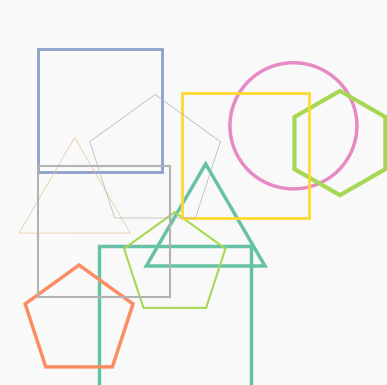[{"shape": "triangle", "thickness": 2.5, "radius": 0.88, "center": [0.531, 0.398]}, {"shape": "square", "thickness": 2.5, "radius": 0.98, "center": [0.45, 0.166]}, {"shape": "pentagon", "thickness": 2.5, "radius": 0.73, "center": [0.204, 0.165]}, {"shape": "square", "thickness": 2, "radius": 0.8, "center": [0.259, 0.714]}, {"shape": "circle", "thickness": 2.5, "radius": 0.82, "center": [0.757, 0.673]}, {"shape": "pentagon", "thickness": 1.5, "radius": 0.69, "center": [0.451, 0.312]}, {"shape": "hexagon", "thickness": 3, "radius": 0.68, "center": [0.877, 0.628]}, {"shape": "square", "thickness": 2, "radius": 0.81, "center": [0.634, 0.596]}, {"shape": "triangle", "thickness": 0.5, "radius": 0.83, "center": [0.193, 0.477]}, {"shape": "pentagon", "thickness": 0.5, "radius": 0.89, "center": [0.4, 0.577]}, {"shape": "square", "thickness": 1.5, "radius": 0.85, "center": [0.268, 0.399]}]